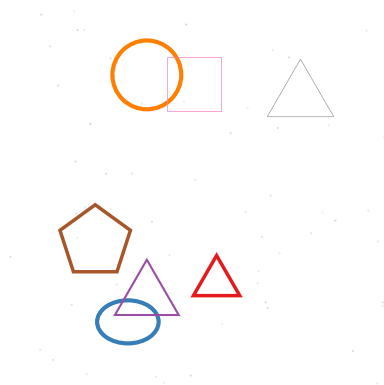[{"shape": "triangle", "thickness": 2.5, "radius": 0.35, "center": [0.563, 0.267]}, {"shape": "oval", "thickness": 3, "radius": 0.4, "center": [0.332, 0.164]}, {"shape": "triangle", "thickness": 1.5, "radius": 0.48, "center": [0.381, 0.23]}, {"shape": "circle", "thickness": 3, "radius": 0.45, "center": [0.381, 0.805]}, {"shape": "pentagon", "thickness": 2.5, "radius": 0.48, "center": [0.247, 0.372]}, {"shape": "square", "thickness": 0.5, "radius": 0.35, "center": [0.505, 0.781]}, {"shape": "triangle", "thickness": 0.5, "radius": 0.5, "center": [0.78, 0.747]}]